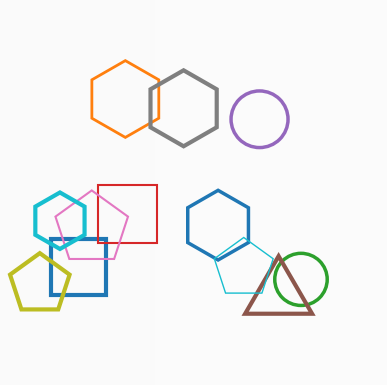[{"shape": "square", "thickness": 3, "radius": 0.36, "center": [0.203, 0.307]}, {"shape": "hexagon", "thickness": 2.5, "radius": 0.45, "center": [0.563, 0.415]}, {"shape": "hexagon", "thickness": 2, "radius": 0.5, "center": [0.323, 0.743]}, {"shape": "circle", "thickness": 2.5, "radius": 0.34, "center": [0.777, 0.274]}, {"shape": "square", "thickness": 1.5, "radius": 0.38, "center": [0.329, 0.444]}, {"shape": "circle", "thickness": 2.5, "radius": 0.37, "center": [0.67, 0.69]}, {"shape": "triangle", "thickness": 3, "radius": 0.5, "center": [0.719, 0.235]}, {"shape": "pentagon", "thickness": 1.5, "radius": 0.49, "center": [0.237, 0.407]}, {"shape": "hexagon", "thickness": 3, "radius": 0.49, "center": [0.474, 0.719]}, {"shape": "pentagon", "thickness": 3, "radius": 0.4, "center": [0.103, 0.262]}, {"shape": "hexagon", "thickness": 3, "radius": 0.37, "center": [0.155, 0.427]}, {"shape": "pentagon", "thickness": 1, "radius": 0.4, "center": [0.629, 0.303]}]